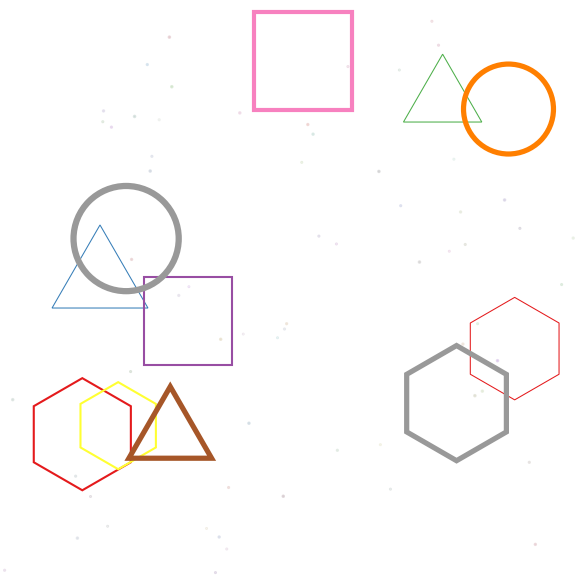[{"shape": "hexagon", "thickness": 0.5, "radius": 0.44, "center": [0.891, 0.395]}, {"shape": "hexagon", "thickness": 1, "radius": 0.49, "center": [0.143, 0.247]}, {"shape": "triangle", "thickness": 0.5, "radius": 0.48, "center": [0.173, 0.514]}, {"shape": "triangle", "thickness": 0.5, "radius": 0.39, "center": [0.766, 0.827]}, {"shape": "square", "thickness": 1, "radius": 0.38, "center": [0.326, 0.444]}, {"shape": "circle", "thickness": 2.5, "radius": 0.39, "center": [0.881, 0.81]}, {"shape": "hexagon", "thickness": 1, "radius": 0.38, "center": [0.205, 0.262]}, {"shape": "triangle", "thickness": 2.5, "radius": 0.41, "center": [0.295, 0.247]}, {"shape": "square", "thickness": 2, "radius": 0.42, "center": [0.525, 0.894]}, {"shape": "hexagon", "thickness": 2.5, "radius": 0.5, "center": [0.791, 0.301]}, {"shape": "circle", "thickness": 3, "radius": 0.46, "center": [0.218, 0.586]}]